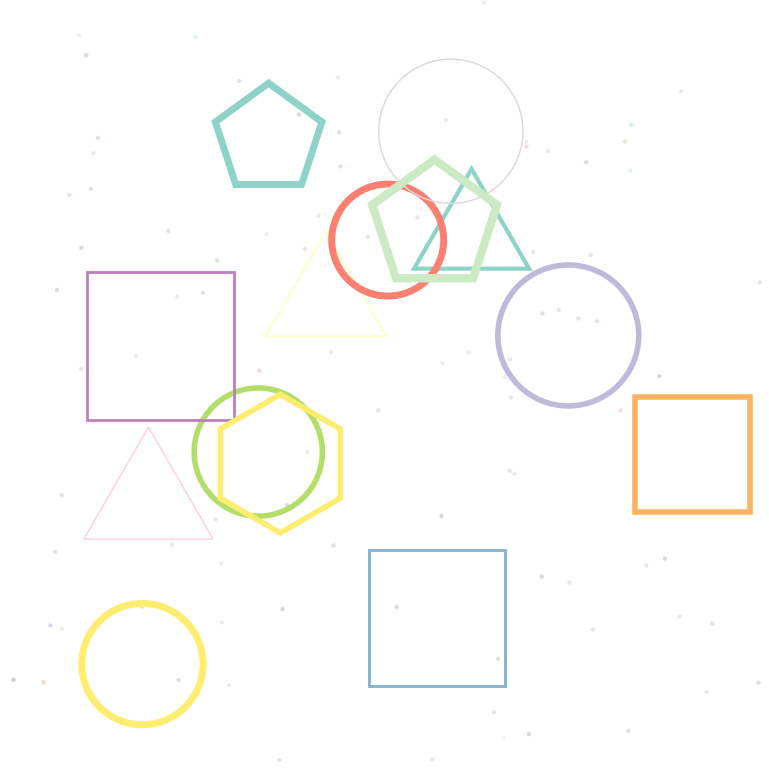[{"shape": "triangle", "thickness": 1.5, "radius": 0.43, "center": [0.612, 0.694]}, {"shape": "pentagon", "thickness": 2.5, "radius": 0.36, "center": [0.349, 0.819]}, {"shape": "triangle", "thickness": 0.5, "radius": 0.45, "center": [0.423, 0.609]}, {"shape": "circle", "thickness": 2, "radius": 0.46, "center": [0.738, 0.564]}, {"shape": "circle", "thickness": 2.5, "radius": 0.36, "center": [0.504, 0.688]}, {"shape": "square", "thickness": 1, "radius": 0.44, "center": [0.568, 0.198]}, {"shape": "square", "thickness": 2, "radius": 0.37, "center": [0.9, 0.409]}, {"shape": "circle", "thickness": 2, "radius": 0.42, "center": [0.335, 0.413]}, {"shape": "triangle", "thickness": 0.5, "radius": 0.48, "center": [0.193, 0.348]}, {"shape": "circle", "thickness": 0.5, "radius": 0.47, "center": [0.586, 0.83]}, {"shape": "square", "thickness": 1, "radius": 0.48, "center": [0.208, 0.551]}, {"shape": "pentagon", "thickness": 3, "radius": 0.43, "center": [0.564, 0.708]}, {"shape": "hexagon", "thickness": 2, "radius": 0.45, "center": [0.364, 0.398]}, {"shape": "circle", "thickness": 2.5, "radius": 0.39, "center": [0.185, 0.138]}]